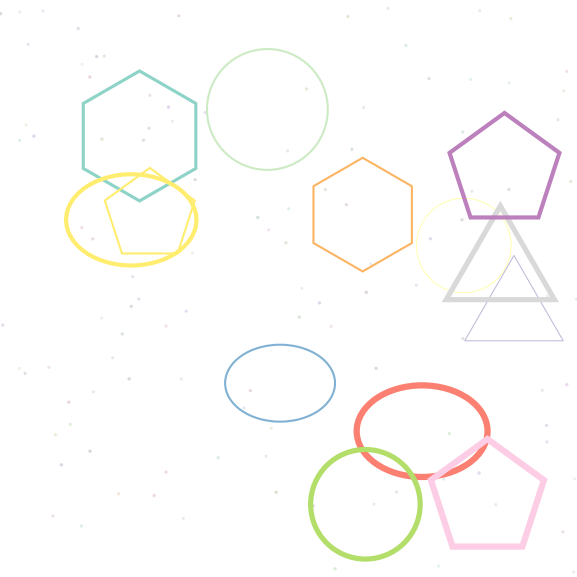[{"shape": "hexagon", "thickness": 1.5, "radius": 0.56, "center": [0.242, 0.764]}, {"shape": "circle", "thickness": 0.5, "radius": 0.41, "center": [0.803, 0.574]}, {"shape": "triangle", "thickness": 0.5, "radius": 0.49, "center": [0.89, 0.458]}, {"shape": "oval", "thickness": 3, "radius": 0.57, "center": [0.731, 0.253]}, {"shape": "oval", "thickness": 1, "radius": 0.48, "center": [0.485, 0.336]}, {"shape": "hexagon", "thickness": 1, "radius": 0.49, "center": [0.628, 0.628]}, {"shape": "circle", "thickness": 2.5, "radius": 0.47, "center": [0.633, 0.126]}, {"shape": "pentagon", "thickness": 3, "radius": 0.51, "center": [0.844, 0.136]}, {"shape": "triangle", "thickness": 2.5, "radius": 0.54, "center": [0.866, 0.534]}, {"shape": "pentagon", "thickness": 2, "radius": 0.5, "center": [0.874, 0.704]}, {"shape": "circle", "thickness": 1, "radius": 0.52, "center": [0.463, 0.81]}, {"shape": "pentagon", "thickness": 1, "radius": 0.41, "center": [0.259, 0.626]}, {"shape": "oval", "thickness": 2, "radius": 0.56, "center": [0.227, 0.618]}]